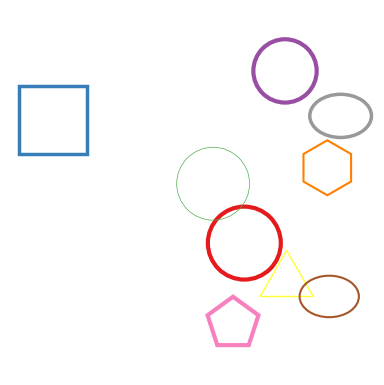[{"shape": "circle", "thickness": 3, "radius": 0.47, "center": [0.635, 0.369]}, {"shape": "square", "thickness": 2.5, "radius": 0.44, "center": [0.138, 0.688]}, {"shape": "circle", "thickness": 0.5, "radius": 0.47, "center": [0.554, 0.523]}, {"shape": "circle", "thickness": 3, "radius": 0.41, "center": [0.74, 0.816]}, {"shape": "hexagon", "thickness": 1.5, "radius": 0.36, "center": [0.85, 0.564]}, {"shape": "triangle", "thickness": 1, "radius": 0.4, "center": [0.745, 0.27]}, {"shape": "oval", "thickness": 1.5, "radius": 0.38, "center": [0.855, 0.23]}, {"shape": "pentagon", "thickness": 3, "radius": 0.35, "center": [0.605, 0.16]}, {"shape": "oval", "thickness": 2.5, "radius": 0.4, "center": [0.885, 0.699]}]